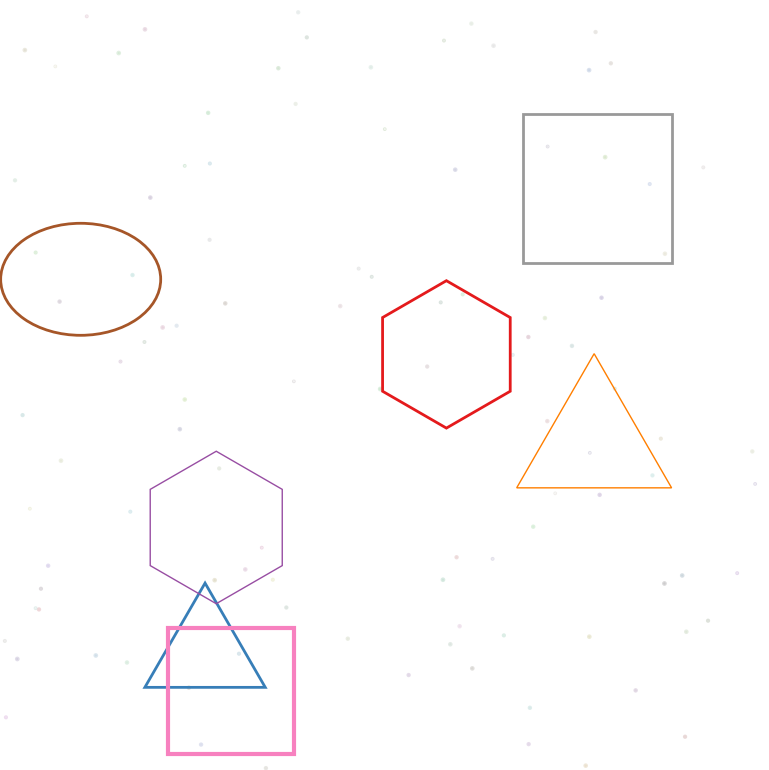[{"shape": "hexagon", "thickness": 1, "radius": 0.48, "center": [0.58, 0.54]}, {"shape": "triangle", "thickness": 1, "radius": 0.45, "center": [0.266, 0.152]}, {"shape": "hexagon", "thickness": 0.5, "radius": 0.49, "center": [0.281, 0.315]}, {"shape": "triangle", "thickness": 0.5, "radius": 0.58, "center": [0.772, 0.425]}, {"shape": "oval", "thickness": 1, "radius": 0.52, "center": [0.105, 0.637]}, {"shape": "square", "thickness": 1.5, "radius": 0.41, "center": [0.3, 0.103]}, {"shape": "square", "thickness": 1, "radius": 0.48, "center": [0.775, 0.755]}]